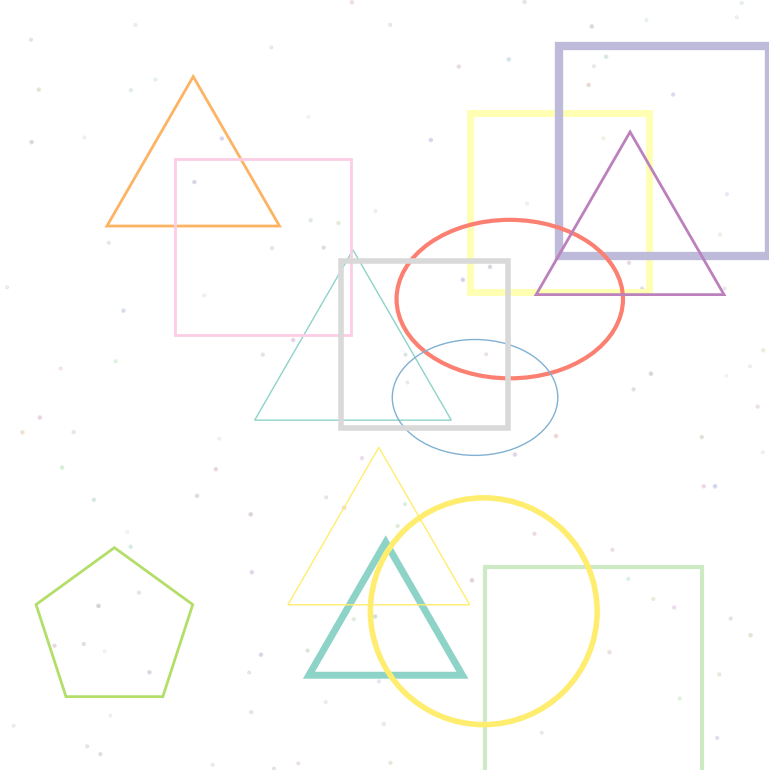[{"shape": "triangle", "thickness": 2.5, "radius": 0.58, "center": [0.501, 0.181]}, {"shape": "triangle", "thickness": 0.5, "radius": 0.74, "center": [0.458, 0.528]}, {"shape": "square", "thickness": 2.5, "radius": 0.58, "center": [0.727, 0.737]}, {"shape": "square", "thickness": 3, "radius": 0.68, "center": [0.863, 0.804]}, {"shape": "oval", "thickness": 1.5, "radius": 0.74, "center": [0.662, 0.612]}, {"shape": "oval", "thickness": 0.5, "radius": 0.54, "center": [0.617, 0.484]}, {"shape": "triangle", "thickness": 1, "radius": 0.65, "center": [0.251, 0.771]}, {"shape": "pentagon", "thickness": 1, "radius": 0.53, "center": [0.149, 0.182]}, {"shape": "square", "thickness": 1, "radius": 0.57, "center": [0.342, 0.679]}, {"shape": "square", "thickness": 2, "radius": 0.55, "center": [0.551, 0.553]}, {"shape": "triangle", "thickness": 1, "radius": 0.7, "center": [0.818, 0.688]}, {"shape": "square", "thickness": 1.5, "radius": 0.71, "center": [0.771, 0.122]}, {"shape": "triangle", "thickness": 0.5, "radius": 0.68, "center": [0.492, 0.283]}, {"shape": "circle", "thickness": 2, "radius": 0.74, "center": [0.628, 0.206]}]